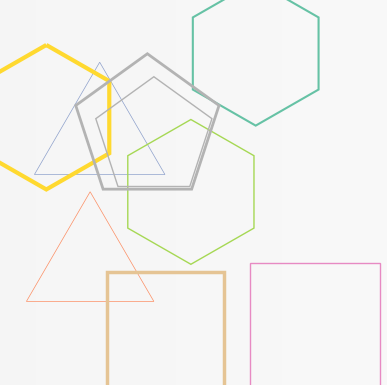[{"shape": "hexagon", "thickness": 1.5, "radius": 0.94, "center": [0.66, 0.861]}, {"shape": "triangle", "thickness": 0.5, "radius": 0.95, "center": [0.233, 0.312]}, {"shape": "triangle", "thickness": 0.5, "radius": 0.97, "center": [0.257, 0.644]}, {"shape": "square", "thickness": 1, "radius": 0.84, "center": [0.814, 0.149]}, {"shape": "hexagon", "thickness": 1, "radius": 0.94, "center": [0.493, 0.502]}, {"shape": "hexagon", "thickness": 3, "radius": 0.94, "center": [0.12, 0.696]}, {"shape": "square", "thickness": 2.5, "radius": 0.75, "center": [0.427, 0.144]}, {"shape": "pentagon", "thickness": 2, "radius": 0.97, "center": [0.38, 0.666]}, {"shape": "pentagon", "thickness": 1, "radius": 0.79, "center": [0.397, 0.643]}]